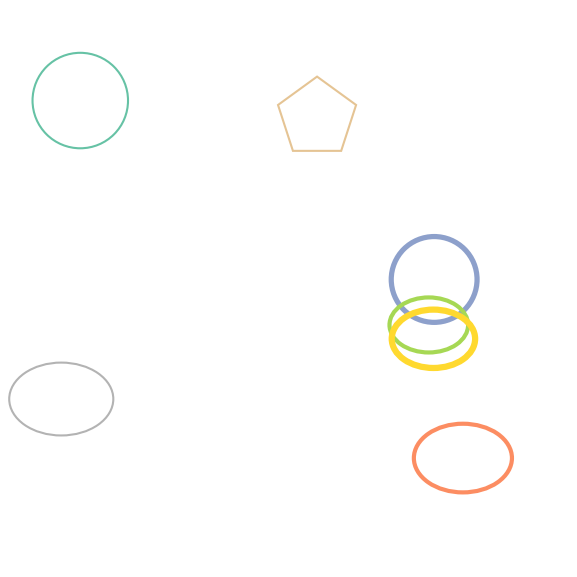[{"shape": "circle", "thickness": 1, "radius": 0.41, "center": [0.139, 0.825]}, {"shape": "oval", "thickness": 2, "radius": 0.42, "center": [0.802, 0.206]}, {"shape": "circle", "thickness": 2.5, "radius": 0.37, "center": [0.752, 0.515]}, {"shape": "oval", "thickness": 2, "radius": 0.34, "center": [0.743, 0.436]}, {"shape": "oval", "thickness": 3, "radius": 0.36, "center": [0.751, 0.412]}, {"shape": "pentagon", "thickness": 1, "radius": 0.36, "center": [0.549, 0.795]}, {"shape": "oval", "thickness": 1, "radius": 0.45, "center": [0.106, 0.308]}]